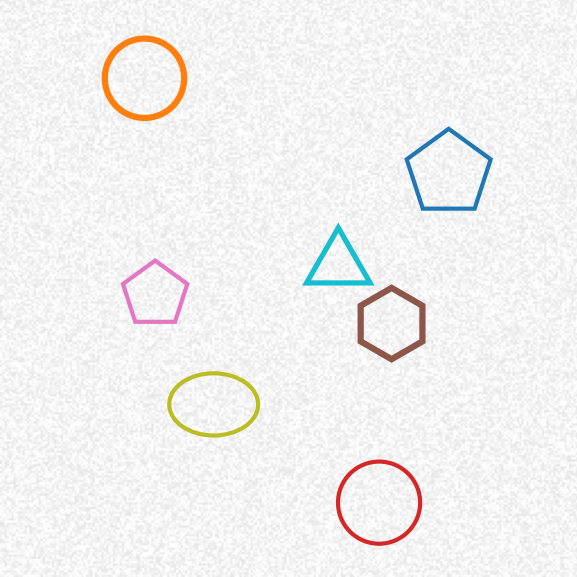[{"shape": "pentagon", "thickness": 2, "radius": 0.38, "center": [0.777, 0.7]}, {"shape": "circle", "thickness": 3, "radius": 0.34, "center": [0.25, 0.864]}, {"shape": "circle", "thickness": 2, "radius": 0.36, "center": [0.656, 0.129]}, {"shape": "hexagon", "thickness": 3, "radius": 0.31, "center": [0.678, 0.439]}, {"shape": "pentagon", "thickness": 2, "radius": 0.29, "center": [0.269, 0.489]}, {"shape": "oval", "thickness": 2, "radius": 0.38, "center": [0.37, 0.299]}, {"shape": "triangle", "thickness": 2.5, "radius": 0.32, "center": [0.586, 0.541]}]